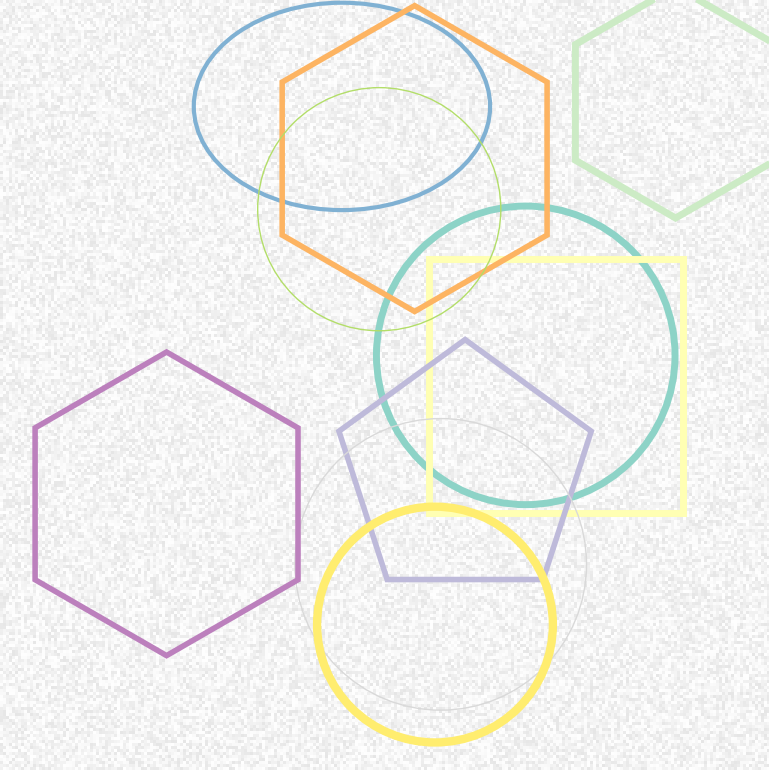[{"shape": "circle", "thickness": 2.5, "radius": 0.97, "center": [0.683, 0.539]}, {"shape": "square", "thickness": 2.5, "radius": 0.82, "center": [0.722, 0.499]}, {"shape": "pentagon", "thickness": 2, "radius": 0.86, "center": [0.604, 0.387]}, {"shape": "oval", "thickness": 1.5, "radius": 0.96, "center": [0.444, 0.862]}, {"shape": "hexagon", "thickness": 2, "radius": 0.99, "center": [0.538, 0.794]}, {"shape": "circle", "thickness": 0.5, "radius": 0.79, "center": [0.493, 0.728]}, {"shape": "circle", "thickness": 0.5, "radius": 0.95, "center": [0.572, 0.267]}, {"shape": "hexagon", "thickness": 2, "radius": 0.99, "center": [0.216, 0.346]}, {"shape": "hexagon", "thickness": 2.5, "radius": 0.75, "center": [0.877, 0.867]}, {"shape": "circle", "thickness": 3, "radius": 0.77, "center": [0.565, 0.189]}]